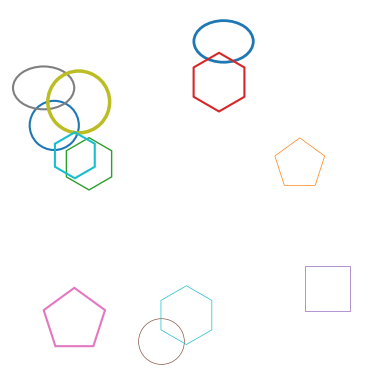[{"shape": "circle", "thickness": 1.5, "radius": 0.32, "center": [0.141, 0.674]}, {"shape": "oval", "thickness": 2, "radius": 0.39, "center": [0.581, 0.892]}, {"shape": "pentagon", "thickness": 0.5, "radius": 0.34, "center": [0.779, 0.574]}, {"shape": "hexagon", "thickness": 1, "radius": 0.34, "center": [0.231, 0.575]}, {"shape": "hexagon", "thickness": 1.5, "radius": 0.38, "center": [0.569, 0.787]}, {"shape": "square", "thickness": 0.5, "radius": 0.29, "center": [0.85, 0.25]}, {"shape": "circle", "thickness": 0.5, "radius": 0.3, "center": [0.419, 0.113]}, {"shape": "pentagon", "thickness": 1.5, "radius": 0.42, "center": [0.193, 0.169]}, {"shape": "oval", "thickness": 1.5, "radius": 0.4, "center": [0.113, 0.772]}, {"shape": "circle", "thickness": 2.5, "radius": 0.4, "center": [0.204, 0.735]}, {"shape": "hexagon", "thickness": 1.5, "radius": 0.3, "center": [0.194, 0.597]}, {"shape": "hexagon", "thickness": 0.5, "radius": 0.38, "center": [0.484, 0.181]}]